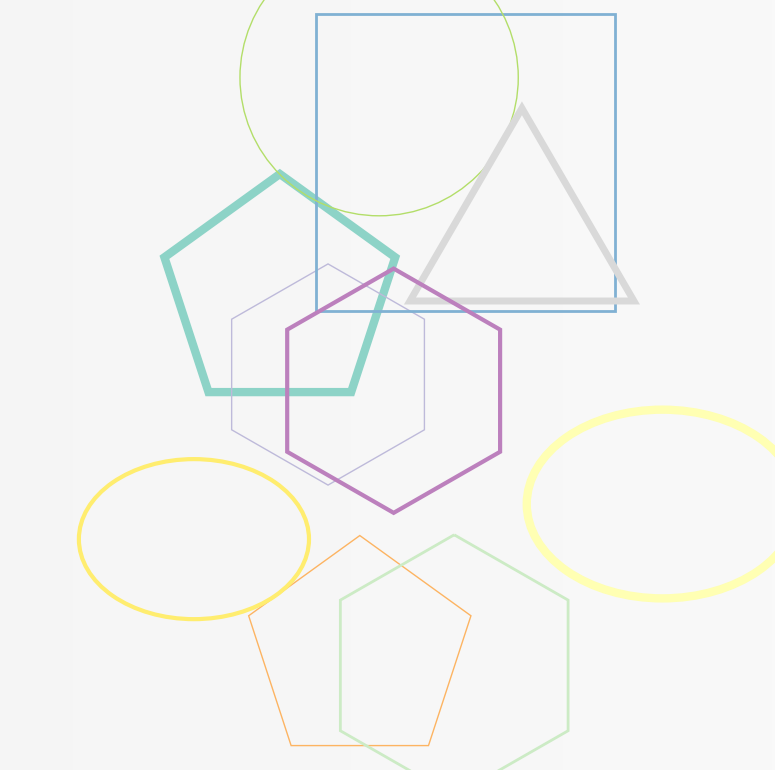[{"shape": "pentagon", "thickness": 3, "radius": 0.78, "center": [0.361, 0.617]}, {"shape": "oval", "thickness": 3, "radius": 0.88, "center": [0.855, 0.345]}, {"shape": "hexagon", "thickness": 0.5, "radius": 0.72, "center": [0.423, 0.514]}, {"shape": "square", "thickness": 1, "radius": 0.96, "center": [0.601, 0.789]}, {"shape": "pentagon", "thickness": 0.5, "radius": 0.75, "center": [0.464, 0.154]}, {"shape": "circle", "thickness": 0.5, "radius": 0.9, "center": [0.489, 0.899]}, {"shape": "triangle", "thickness": 2.5, "radius": 0.83, "center": [0.673, 0.693]}, {"shape": "hexagon", "thickness": 1.5, "radius": 0.79, "center": [0.508, 0.493]}, {"shape": "hexagon", "thickness": 1, "radius": 0.85, "center": [0.586, 0.136]}, {"shape": "oval", "thickness": 1.5, "radius": 0.74, "center": [0.25, 0.3]}]